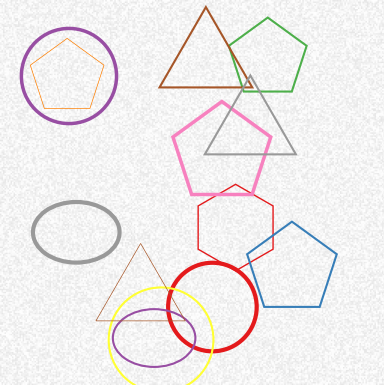[{"shape": "circle", "thickness": 3, "radius": 0.58, "center": [0.552, 0.202]}, {"shape": "hexagon", "thickness": 1, "radius": 0.56, "center": [0.612, 0.409]}, {"shape": "pentagon", "thickness": 1.5, "radius": 0.61, "center": [0.758, 0.302]}, {"shape": "pentagon", "thickness": 1.5, "radius": 0.53, "center": [0.695, 0.848]}, {"shape": "circle", "thickness": 2.5, "radius": 0.62, "center": [0.179, 0.803]}, {"shape": "oval", "thickness": 1.5, "radius": 0.54, "center": [0.4, 0.122]}, {"shape": "pentagon", "thickness": 0.5, "radius": 0.5, "center": [0.174, 0.8]}, {"shape": "circle", "thickness": 1.5, "radius": 0.68, "center": [0.418, 0.117]}, {"shape": "triangle", "thickness": 0.5, "radius": 0.67, "center": [0.365, 0.234]}, {"shape": "triangle", "thickness": 1.5, "radius": 0.7, "center": [0.535, 0.842]}, {"shape": "pentagon", "thickness": 2.5, "radius": 0.67, "center": [0.576, 0.603]}, {"shape": "oval", "thickness": 3, "radius": 0.56, "center": [0.198, 0.397]}, {"shape": "triangle", "thickness": 1.5, "radius": 0.68, "center": [0.65, 0.667]}]